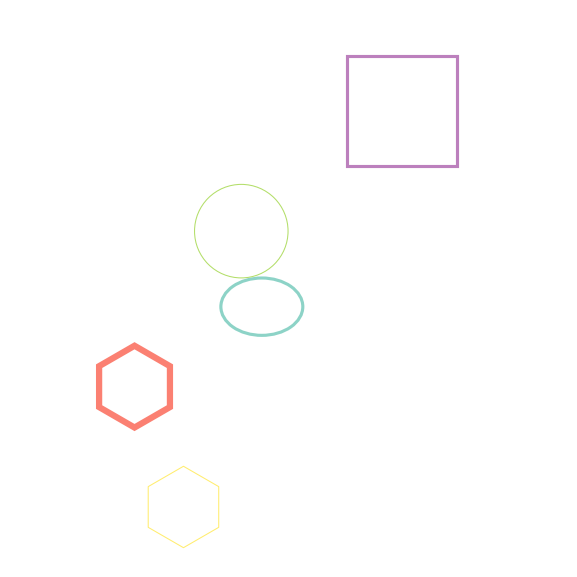[{"shape": "oval", "thickness": 1.5, "radius": 0.35, "center": [0.453, 0.468]}, {"shape": "hexagon", "thickness": 3, "radius": 0.35, "center": [0.233, 0.33]}, {"shape": "circle", "thickness": 0.5, "radius": 0.4, "center": [0.418, 0.599]}, {"shape": "square", "thickness": 1.5, "radius": 0.48, "center": [0.696, 0.807]}, {"shape": "hexagon", "thickness": 0.5, "radius": 0.35, "center": [0.318, 0.121]}]